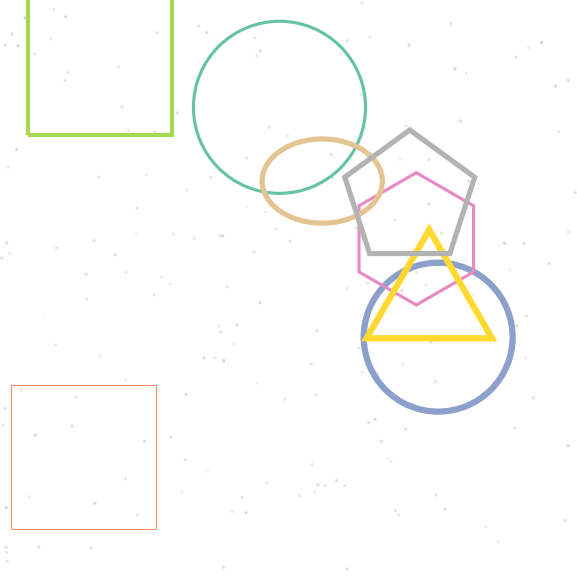[{"shape": "circle", "thickness": 1.5, "radius": 0.75, "center": [0.484, 0.813]}, {"shape": "square", "thickness": 0.5, "radius": 0.63, "center": [0.145, 0.208]}, {"shape": "circle", "thickness": 3, "radius": 0.64, "center": [0.759, 0.415]}, {"shape": "hexagon", "thickness": 1.5, "radius": 0.57, "center": [0.721, 0.586]}, {"shape": "square", "thickness": 2, "radius": 0.62, "center": [0.173, 0.89]}, {"shape": "triangle", "thickness": 3, "radius": 0.63, "center": [0.743, 0.476]}, {"shape": "oval", "thickness": 2.5, "radius": 0.52, "center": [0.558, 0.686]}, {"shape": "pentagon", "thickness": 2.5, "radius": 0.59, "center": [0.709, 0.656]}]